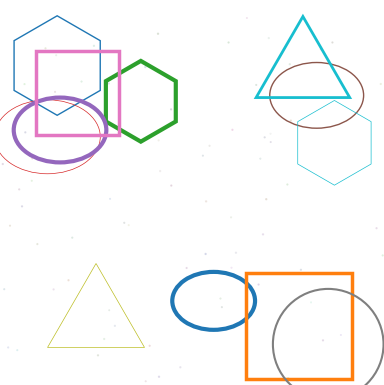[{"shape": "hexagon", "thickness": 1, "radius": 0.65, "center": [0.148, 0.83]}, {"shape": "oval", "thickness": 3, "radius": 0.54, "center": [0.555, 0.219]}, {"shape": "square", "thickness": 2.5, "radius": 0.68, "center": [0.776, 0.153]}, {"shape": "hexagon", "thickness": 3, "radius": 0.52, "center": [0.366, 0.737]}, {"shape": "oval", "thickness": 0.5, "radius": 0.69, "center": [0.123, 0.645]}, {"shape": "oval", "thickness": 3, "radius": 0.6, "center": [0.156, 0.662]}, {"shape": "oval", "thickness": 1, "radius": 0.61, "center": [0.823, 0.752]}, {"shape": "square", "thickness": 2.5, "radius": 0.54, "center": [0.201, 0.758]}, {"shape": "circle", "thickness": 1.5, "radius": 0.72, "center": [0.852, 0.106]}, {"shape": "triangle", "thickness": 0.5, "radius": 0.73, "center": [0.249, 0.17]}, {"shape": "hexagon", "thickness": 0.5, "radius": 0.55, "center": [0.869, 0.629]}, {"shape": "triangle", "thickness": 2, "radius": 0.7, "center": [0.787, 0.817]}]